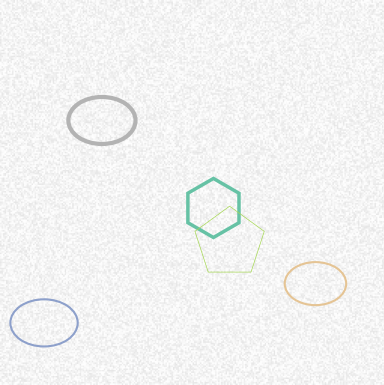[{"shape": "hexagon", "thickness": 2.5, "radius": 0.38, "center": [0.554, 0.46]}, {"shape": "oval", "thickness": 1.5, "radius": 0.44, "center": [0.114, 0.161]}, {"shape": "pentagon", "thickness": 0.5, "radius": 0.47, "center": [0.596, 0.37]}, {"shape": "oval", "thickness": 1.5, "radius": 0.4, "center": [0.819, 0.263]}, {"shape": "oval", "thickness": 3, "radius": 0.44, "center": [0.265, 0.687]}]